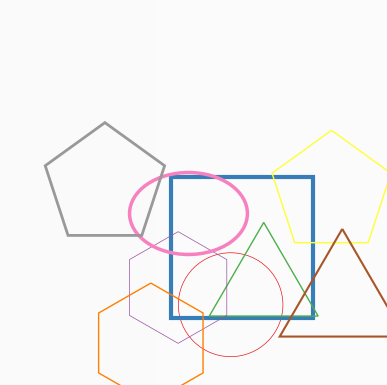[{"shape": "circle", "thickness": 0.5, "radius": 0.67, "center": [0.595, 0.209]}, {"shape": "square", "thickness": 3, "radius": 0.92, "center": [0.624, 0.357]}, {"shape": "triangle", "thickness": 1, "radius": 0.81, "center": [0.681, 0.26]}, {"shape": "hexagon", "thickness": 0.5, "radius": 0.73, "center": [0.46, 0.253]}, {"shape": "hexagon", "thickness": 1, "radius": 0.78, "center": [0.389, 0.109]}, {"shape": "pentagon", "thickness": 1, "radius": 0.81, "center": [0.855, 0.5]}, {"shape": "triangle", "thickness": 1.5, "radius": 0.93, "center": [0.883, 0.219]}, {"shape": "oval", "thickness": 2.5, "radius": 0.76, "center": [0.486, 0.445]}, {"shape": "pentagon", "thickness": 2, "radius": 0.81, "center": [0.271, 0.52]}]